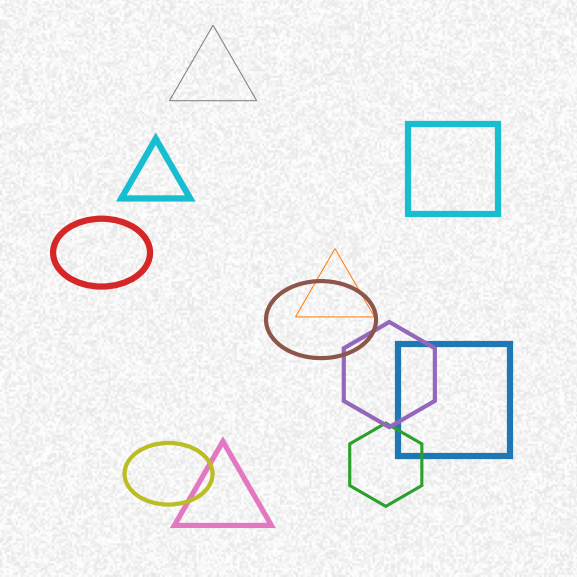[{"shape": "square", "thickness": 3, "radius": 0.48, "center": [0.786, 0.307]}, {"shape": "triangle", "thickness": 0.5, "radius": 0.39, "center": [0.58, 0.49]}, {"shape": "hexagon", "thickness": 1.5, "radius": 0.36, "center": [0.668, 0.194]}, {"shape": "oval", "thickness": 3, "radius": 0.42, "center": [0.176, 0.562]}, {"shape": "hexagon", "thickness": 2, "radius": 0.46, "center": [0.674, 0.351]}, {"shape": "oval", "thickness": 2, "radius": 0.48, "center": [0.556, 0.446]}, {"shape": "triangle", "thickness": 2.5, "radius": 0.49, "center": [0.386, 0.138]}, {"shape": "triangle", "thickness": 0.5, "radius": 0.44, "center": [0.369, 0.868]}, {"shape": "oval", "thickness": 2, "radius": 0.38, "center": [0.292, 0.179]}, {"shape": "square", "thickness": 3, "radius": 0.39, "center": [0.784, 0.706]}, {"shape": "triangle", "thickness": 3, "radius": 0.34, "center": [0.27, 0.69]}]